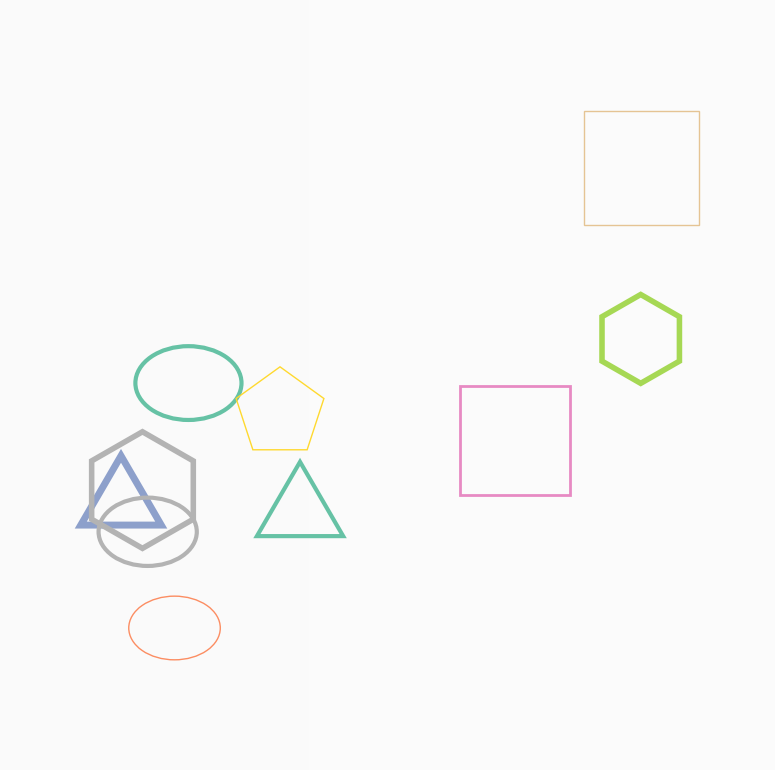[{"shape": "oval", "thickness": 1.5, "radius": 0.34, "center": [0.243, 0.503]}, {"shape": "triangle", "thickness": 1.5, "radius": 0.32, "center": [0.387, 0.336]}, {"shape": "oval", "thickness": 0.5, "radius": 0.3, "center": [0.225, 0.184]}, {"shape": "triangle", "thickness": 2.5, "radius": 0.3, "center": [0.156, 0.348]}, {"shape": "square", "thickness": 1, "radius": 0.35, "center": [0.664, 0.428]}, {"shape": "hexagon", "thickness": 2, "radius": 0.29, "center": [0.827, 0.56]}, {"shape": "pentagon", "thickness": 0.5, "radius": 0.3, "center": [0.361, 0.464]}, {"shape": "square", "thickness": 0.5, "radius": 0.37, "center": [0.828, 0.782]}, {"shape": "hexagon", "thickness": 2, "radius": 0.38, "center": [0.184, 0.364]}, {"shape": "oval", "thickness": 1.5, "radius": 0.32, "center": [0.191, 0.309]}]